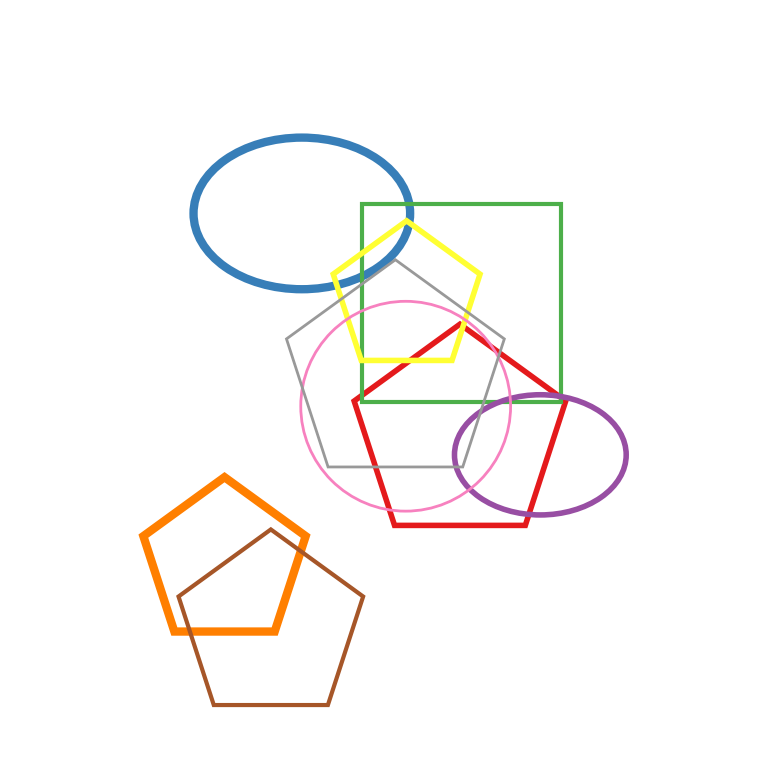[{"shape": "pentagon", "thickness": 2, "radius": 0.72, "center": [0.597, 0.435]}, {"shape": "oval", "thickness": 3, "radius": 0.7, "center": [0.392, 0.723]}, {"shape": "square", "thickness": 1.5, "radius": 0.64, "center": [0.599, 0.606]}, {"shape": "oval", "thickness": 2, "radius": 0.56, "center": [0.702, 0.409]}, {"shape": "pentagon", "thickness": 3, "radius": 0.55, "center": [0.292, 0.269]}, {"shape": "pentagon", "thickness": 2, "radius": 0.5, "center": [0.528, 0.613]}, {"shape": "pentagon", "thickness": 1.5, "radius": 0.63, "center": [0.352, 0.186]}, {"shape": "circle", "thickness": 1, "radius": 0.68, "center": [0.527, 0.472]}, {"shape": "pentagon", "thickness": 1, "radius": 0.74, "center": [0.514, 0.514]}]